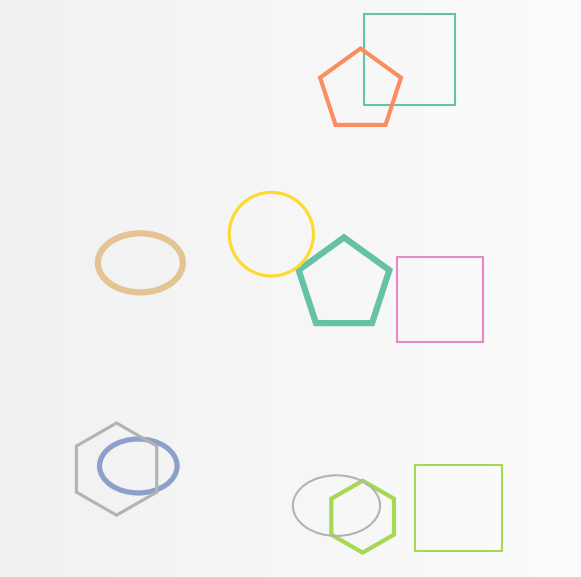[{"shape": "pentagon", "thickness": 3, "radius": 0.41, "center": [0.592, 0.506]}, {"shape": "square", "thickness": 1, "radius": 0.39, "center": [0.705, 0.896]}, {"shape": "pentagon", "thickness": 2, "radius": 0.37, "center": [0.62, 0.842]}, {"shape": "oval", "thickness": 2.5, "radius": 0.33, "center": [0.238, 0.192]}, {"shape": "square", "thickness": 1, "radius": 0.37, "center": [0.757, 0.48]}, {"shape": "hexagon", "thickness": 2, "radius": 0.31, "center": [0.624, 0.104]}, {"shape": "square", "thickness": 1, "radius": 0.37, "center": [0.788, 0.119]}, {"shape": "circle", "thickness": 1.5, "radius": 0.36, "center": [0.467, 0.594]}, {"shape": "oval", "thickness": 3, "radius": 0.37, "center": [0.241, 0.544]}, {"shape": "oval", "thickness": 1, "radius": 0.37, "center": [0.579, 0.124]}, {"shape": "hexagon", "thickness": 1.5, "radius": 0.4, "center": [0.201, 0.187]}]